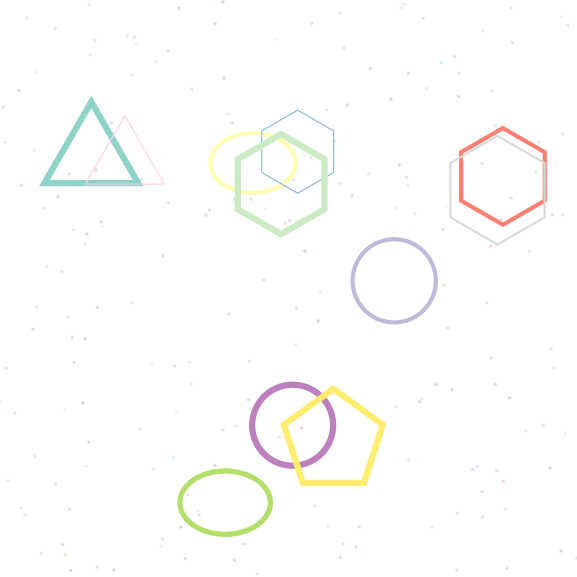[{"shape": "triangle", "thickness": 3, "radius": 0.47, "center": [0.158, 0.729]}, {"shape": "oval", "thickness": 2, "radius": 0.37, "center": [0.438, 0.717]}, {"shape": "circle", "thickness": 2, "radius": 0.36, "center": [0.683, 0.513]}, {"shape": "hexagon", "thickness": 2, "radius": 0.42, "center": [0.871, 0.694]}, {"shape": "hexagon", "thickness": 0.5, "radius": 0.36, "center": [0.515, 0.736]}, {"shape": "oval", "thickness": 2.5, "radius": 0.39, "center": [0.39, 0.129]}, {"shape": "triangle", "thickness": 0.5, "radius": 0.4, "center": [0.216, 0.72]}, {"shape": "hexagon", "thickness": 1, "radius": 0.47, "center": [0.861, 0.67]}, {"shape": "circle", "thickness": 3, "radius": 0.35, "center": [0.507, 0.263]}, {"shape": "hexagon", "thickness": 3, "radius": 0.43, "center": [0.487, 0.68]}, {"shape": "pentagon", "thickness": 3, "radius": 0.45, "center": [0.577, 0.236]}]